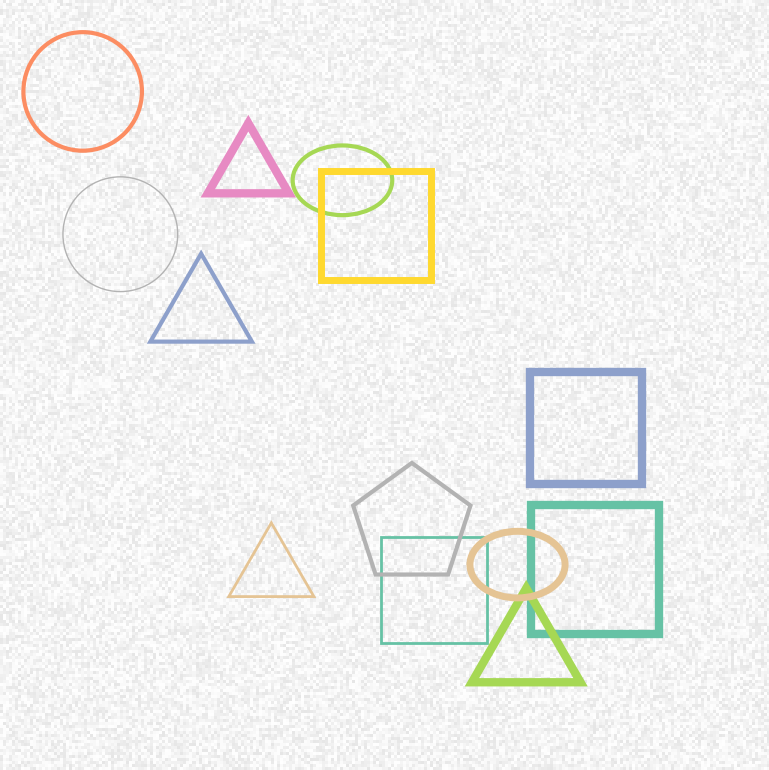[{"shape": "square", "thickness": 1, "radius": 0.34, "center": [0.563, 0.234]}, {"shape": "square", "thickness": 3, "radius": 0.42, "center": [0.773, 0.26]}, {"shape": "circle", "thickness": 1.5, "radius": 0.38, "center": [0.107, 0.881]}, {"shape": "square", "thickness": 3, "radius": 0.36, "center": [0.761, 0.444]}, {"shape": "triangle", "thickness": 1.5, "radius": 0.38, "center": [0.261, 0.594]}, {"shape": "triangle", "thickness": 3, "radius": 0.3, "center": [0.322, 0.779]}, {"shape": "oval", "thickness": 1.5, "radius": 0.32, "center": [0.445, 0.766]}, {"shape": "triangle", "thickness": 3, "radius": 0.41, "center": [0.683, 0.155]}, {"shape": "square", "thickness": 2.5, "radius": 0.36, "center": [0.488, 0.707]}, {"shape": "oval", "thickness": 2.5, "radius": 0.31, "center": [0.672, 0.267]}, {"shape": "triangle", "thickness": 1, "radius": 0.32, "center": [0.352, 0.257]}, {"shape": "circle", "thickness": 0.5, "radius": 0.37, "center": [0.156, 0.696]}, {"shape": "pentagon", "thickness": 1.5, "radius": 0.4, "center": [0.535, 0.319]}]